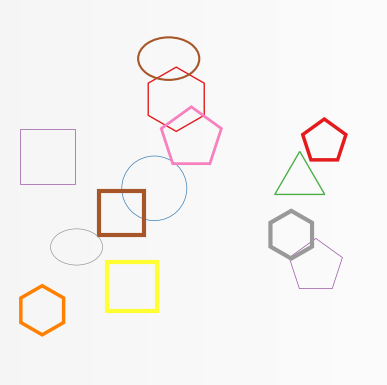[{"shape": "pentagon", "thickness": 2.5, "radius": 0.29, "center": [0.837, 0.632]}, {"shape": "hexagon", "thickness": 1, "radius": 0.42, "center": [0.455, 0.742]}, {"shape": "circle", "thickness": 0.5, "radius": 0.42, "center": [0.398, 0.511]}, {"shape": "triangle", "thickness": 1, "radius": 0.37, "center": [0.774, 0.532]}, {"shape": "pentagon", "thickness": 0.5, "radius": 0.36, "center": [0.815, 0.309]}, {"shape": "square", "thickness": 0.5, "radius": 0.36, "center": [0.123, 0.593]}, {"shape": "hexagon", "thickness": 2.5, "radius": 0.32, "center": [0.109, 0.194]}, {"shape": "square", "thickness": 3, "radius": 0.32, "center": [0.341, 0.256]}, {"shape": "square", "thickness": 3, "radius": 0.29, "center": [0.312, 0.447]}, {"shape": "oval", "thickness": 1.5, "radius": 0.39, "center": [0.435, 0.848]}, {"shape": "pentagon", "thickness": 2, "radius": 0.41, "center": [0.494, 0.641]}, {"shape": "hexagon", "thickness": 3, "radius": 0.31, "center": [0.752, 0.39]}, {"shape": "oval", "thickness": 0.5, "radius": 0.34, "center": [0.198, 0.359]}]